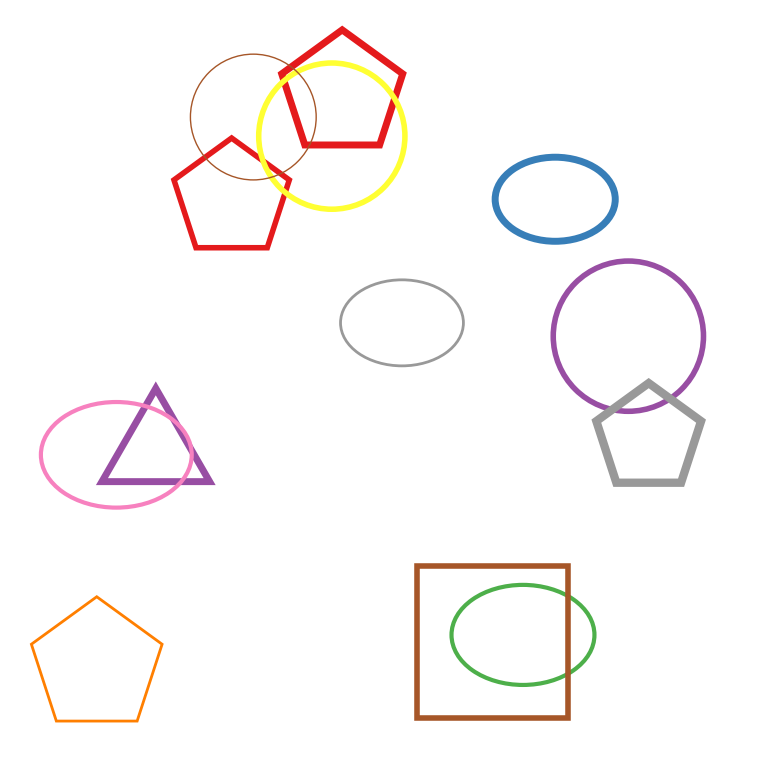[{"shape": "pentagon", "thickness": 2.5, "radius": 0.41, "center": [0.444, 0.879]}, {"shape": "pentagon", "thickness": 2, "radius": 0.39, "center": [0.301, 0.742]}, {"shape": "oval", "thickness": 2.5, "radius": 0.39, "center": [0.721, 0.741]}, {"shape": "oval", "thickness": 1.5, "radius": 0.46, "center": [0.679, 0.175]}, {"shape": "circle", "thickness": 2, "radius": 0.49, "center": [0.816, 0.563]}, {"shape": "triangle", "thickness": 2.5, "radius": 0.4, "center": [0.202, 0.415]}, {"shape": "pentagon", "thickness": 1, "radius": 0.45, "center": [0.126, 0.136]}, {"shape": "circle", "thickness": 2, "radius": 0.47, "center": [0.431, 0.823]}, {"shape": "circle", "thickness": 0.5, "radius": 0.41, "center": [0.329, 0.848]}, {"shape": "square", "thickness": 2, "radius": 0.49, "center": [0.64, 0.166]}, {"shape": "oval", "thickness": 1.5, "radius": 0.49, "center": [0.151, 0.409]}, {"shape": "pentagon", "thickness": 3, "radius": 0.36, "center": [0.842, 0.431]}, {"shape": "oval", "thickness": 1, "radius": 0.4, "center": [0.522, 0.581]}]